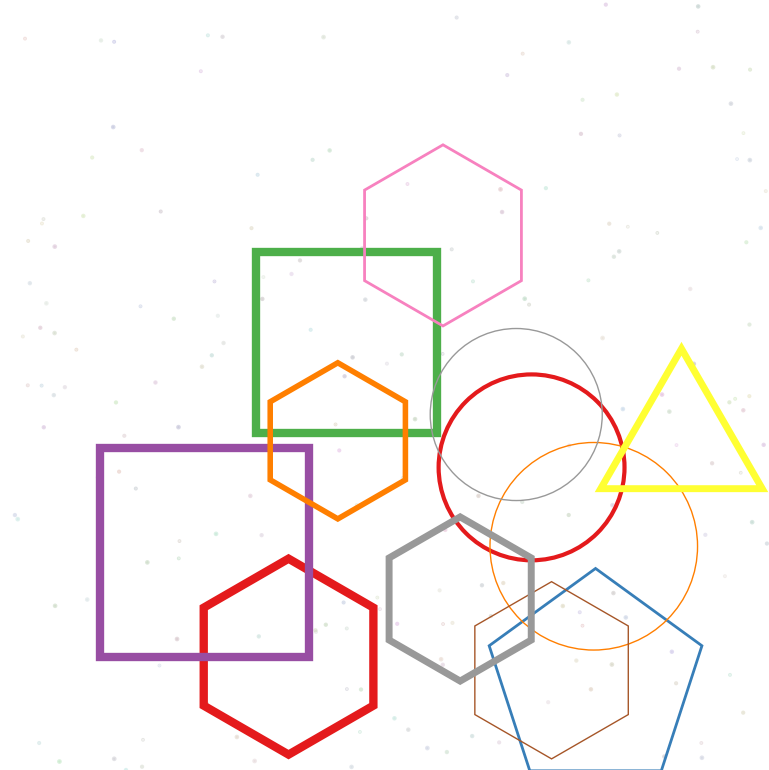[{"shape": "hexagon", "thickness": 3, "radius": 0.64, "center": [0.375, 0.147]}, {"shape": "circle", "thickness": 1.5, "radius": 0.6, "center": [0.69, 0.393]}, {"shape": "pentagon", "thickness": 1, "radius": 0.73, "center": [0.773, 0.116]}, {"shape": "square", "thickness": 3, "radius": 0.59, "center": [0.45, 0.555]}, {"shape": "square", "thickness": 3, "radius": 0.68, "center": [0.266, 0.283]}, {"shape": "hexagon", "thickness": 2, "radius": 0.51, "center": [0.439, 0.427]}, {"shape": "circle", "thickness": 0.5, "radius": 0.67, "center": [0.771, 0.291]}, {"shape": "triangle", "thickness": 2.5, "radius": 0.61, "center": [0.885, 0.426]}, {"shape": "hexagon", "thickness": 0.5, "radius": 0.58, "center": [0.716, 0.13]}, {"shape": "hexagon", "thickness": 1, "radius": 0.59, "center": [0.575, 0.694]}, {"shape": "hexagon", "thickness": 2.5, "radius": 0.53, "center": [0.598, 0.222]}, {"shape": "circle", "thickness": 0.5, "radius": 0.56, "center": [0.67, 0.462]}]